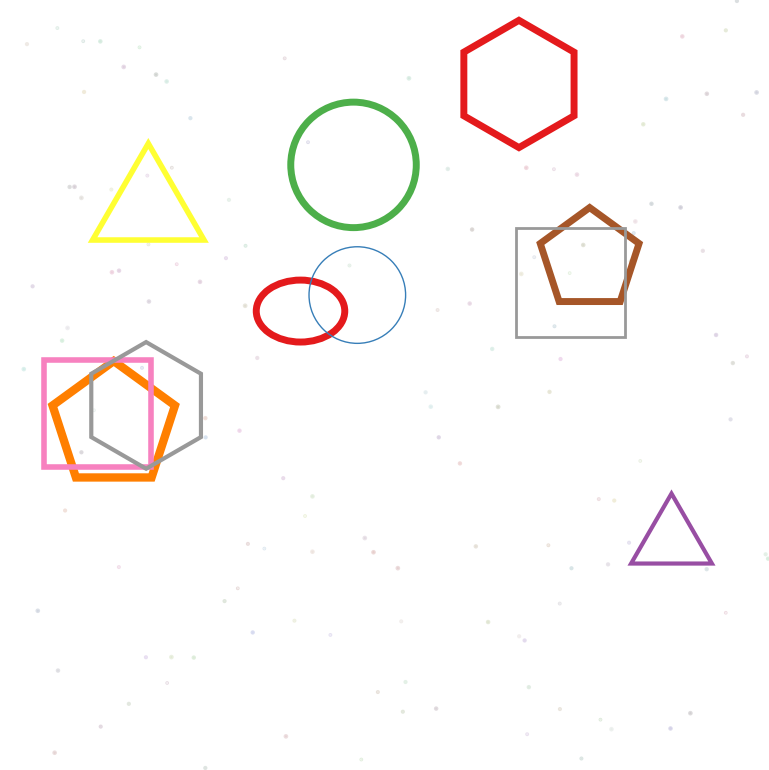[{"shape": "oval", "thickness": 2.5, "radius": 0.29, "center": [0.39, 0.596]}, {"shape": "hexagon", "thickness": 2.5, "radius": 0.41, "center": [0.674, 0.891]}, {"shape": "circle", "thickness": 0.5, "radius": 0.31, "center": [0.464, 0.617]}, {"shape": "circle", "thickness": 2.5, "radius": 0.41, "center": [0.459, 0.786]}, {"shape": "triangle", "thickness": 1.5, "radius": 0.3, "center": [0.872, 0.298]}, {"shape": "pentagon", "thickness": 3, "radius": 0.42, "center": [0.148, 0.448]}, {"shape": "triangle", "thickness": 2, "radius": 0.42, "center": [0.193, 0.73]}, {"shape": "pentagon", "thickness": 2.5, "radius": 0.34, "center": [0.766, 0.663]}, {"shape": "square", "thickness": 2, "radius": 0.35, "center": [0.126, 0.463]}, {"shape": "hexagon", "thickness": 1.5, "radius": 0.41, "center": [0.19, 0.473]}, {"shape": "square", "thickness": 1, "radius": 0.35, "center": [0.741, 0.633]}]